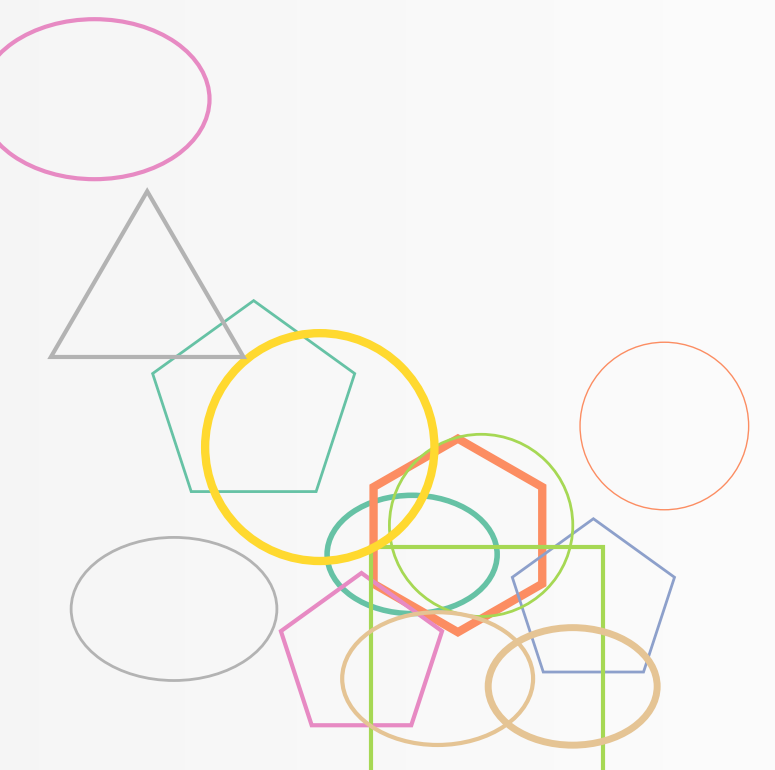[{"shape": "oval", "thickness": 2, "radius": 0.55, "center": [0.532, 0.28]}, {"shape": "pentagon", "thickness": 1, "radius": 0.69, "center": [0.327, 0.472]}, {"shape": "hexagon", "thickness": 3, "radius": 0.63, "center": [0.591, 0.305]}, {"shape": "circle", "thickness": 0.5, "radius": 0.54, "center": [0.857, 0.447]}, {"shape": "pentagon", "thickness": 1, "radius": 0.55, "center": [0.766, 0.216]}, {"shape": "pentagon", "thickness": 1.5, "radius": 0.55, "center": [0.466, 0.147]}, {"shape": "oval", "thickness": 1.5, "radius": 0.74, "center": [0.122, 0.871]}, {"shape": "square", "thickness": 1.5, "radius": 0.75, "center": [0.629, 0.141]}, {"shape": "circle", "thickness": 1, "radius": 0.59, "center": [0.621, 0.318]}, {"shape": "circle", "thickness": 3, "radius": 0.74, "center": [0.413, 0.419]}, {"shape": "oval", "thickness": 2.5, "radius": 0.55, "center": [0.739, 0.109]}, {"shape": "oval", "thickness": 1.5, "radius": 0.62, "center": [0.565, 0.119]}, {"shape": "oval", "thickness": 1, "radius": 0.66, "center": [0.225, 0.209]}, {"shape": "triangle", "thickness": 1.5, "radius": 0.72, "center": [0.19, 0.608]}]